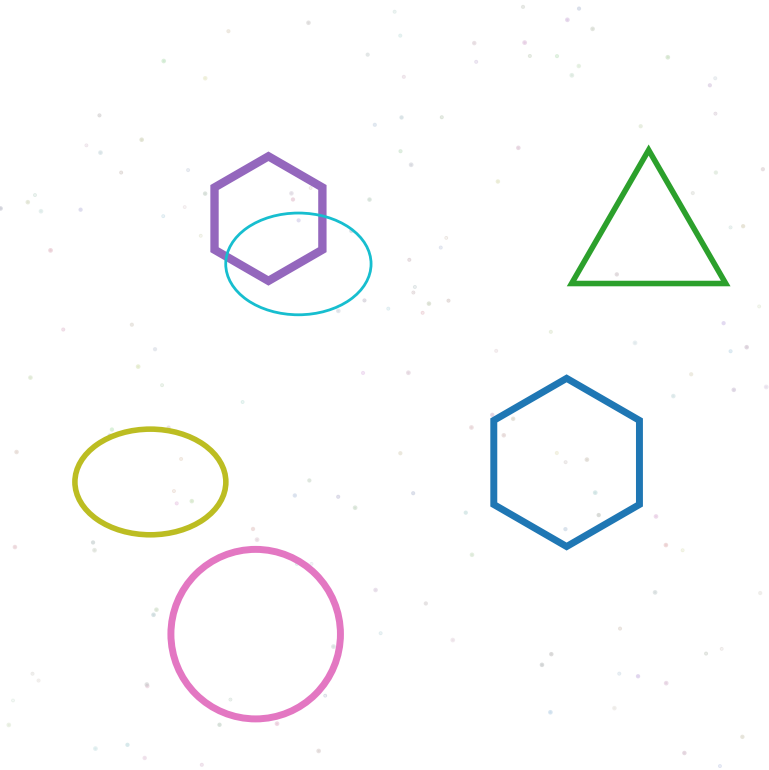[{"shape": "hexagon", "thickness": 2.5, "radius": 0.55, "center": [0.736, 0.399]}, {"shape": "triangle", "thickness": 2, "radius": 0.58, "center": [0.842, 0.69]}, {"shape": "hexagon", "thickness": 3, "radius": 0.4, "center": [0.349, 0.716]}, {"shape": "circle", "thickness": 2.5, "radius": 0.55, "center": [0.332, 0.176]}, {"shape": "oval", "thickness": 2, "radius": 0.49, "center": [0.195, 0.374]}, {"shape": "oval", "thickness": 1, "radius": 0.47, "center": [0.388, 0.657]}]